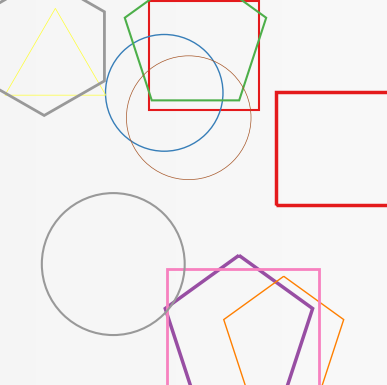[{"shape": "square", "thickness": 2.5, "radius": 0.74, "center": [0.859, 0.615]}, {"shape": "square", "thickness": 1.5, "radius": 0.71, "center": [0.527, 0.855]}, {"shape": "circle", "thickness": 1, "radius": 0.76, "center": [0.424, 0.759]}, {"shape": "pentagon", "thickness": 1.5, "radius": 0.96, "center": [0.504, 0.895]}, {"shape": "pentagon", "thickness": 2.5, "radius": 1.0, "center": [0.617, 0.137]}, {"shape": "pentagon", "thickness": 1, "radius": 0.81, "center": [0.732, 0.12]}, {"shape": "triangle", "thickness": 0.5, "radius": 0.75, "center": [0.143, 0.828]}, {"shape": "circle", "thickness": 0.5, "radius": 0.8, "center": [0.487, 0.694]}, {"shape": "square", "thickness": 2, "radius": 0.98, "center": [0.628, 0.105]}, {"shape": "circle", "thickness": 1.5, "radius": 0.92, "center": [0.292, 0.314]}, {"shape": "hexagon", "thickness": 2, "radius": 0.9, "center": [0.114, 0.88]}]